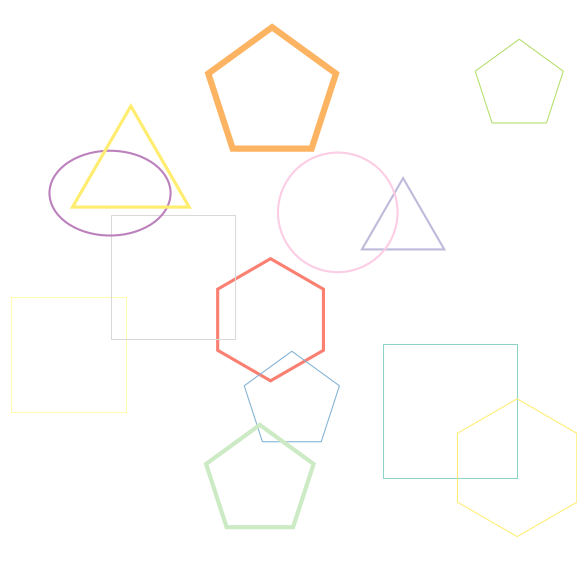[{"shape": "square", "thickness": 0.5, "radius": 0.58, "center": [0.78, 0.288]}, {"shape": "square", "thickness": 0.5, "radius": 0.5, "center": [0.118, 0.386]}, {"shape": "triangle", "thickness": 1, "radius": 0.41, "center": [0.698, 0.608]}, {"shape": "hexagon", "thickness": 1.5, "radius": 0.53, "center": [0.469, 0.445]}, {"shape": "pentagon", "thickness": 0.5, "radius": 0.43, "center": [0.505, 0.304]}, {"shape": "pentagon", "thickness": 3, "radius": 0.58, "center": [0.471, 0.836]}, {"shape": "pentagon", "thickness": 0.5, "radius": 0.4, "center": [0.899, 0.851]}, {"shape": "circle", "thickness": 1, "radius": 0.52, "center": [0.585, 0.631]}, {"shape": "square", "thickness": 0.5, "radius": 0.53, "center": [0.299, 0.52]}, {"shape": "oval", "thickness": 1, "radius": 0.52, "center": [0.191, 0.665]}, {"shape": "pentagon", "thickness": 2, "radius": 0.49, "center": [0.45, 0.165]}, {"shape": "hexagon", "thickness": 0.5, "radius": 0.6, "center": [0.895, 0.189]}, {"shape": "triangle", "thickness": 1.5, "radius": 0.58, "center": [0.227, 0.699]}]